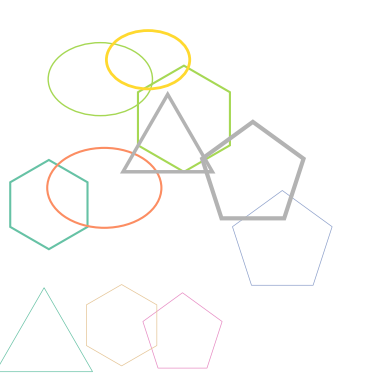[{"shape": "triangle", "thickness": 0.5, "radius": 0.73, "center": [0.115, 0.107]}, {"shape": "hexagon", "thickness": 1.5, "radius": 0.58, "center": [0.127, 0.469]}, {"shape": "oval", "thickness": 1.5, "radius": 0.74, "center": [0.271, 0.512]}, {"shape": "pentagon", "thickness": 0.5, "radius": 0.68, "center": [0.733, 0.369]}, {"shape": "pentagon", "thickness": 0.5, "radius": 0.54, "center": [0.474, 0.131]}, {"shape": "oval", "thickness": 1, "radius": 0.68, "center": [0.261, 0.794]}, {"shape": "hexagon", "thickness": 1.5, "radius": 0.69, "center": [0.478, 0.692]}, {"shape": "oval", "thickness": 2, "radius": 0.54, "center": [0.385, 0.845]}, {"shape": "hexagon", "thickness": 0.5, "radius": 0.53, "center": [0.316, 0.155]}, {"shape": "triangle", "thickness": 2.5, "radius": 0.67, "center": [0.436, 0.621]}, {"shape": "pentagon", "thickness": 3, "radius": 0.69, "center": [0.657, 0.545]}]